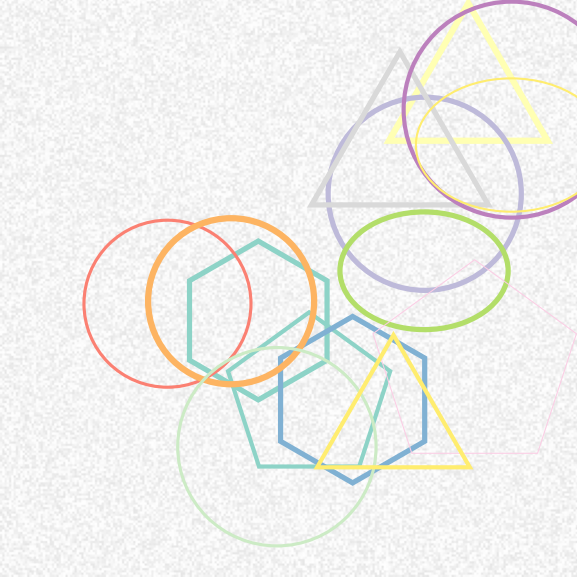[{"shape": "pentagon", "thickness": 2, "radius": 0.74, "center": [0.535, 0.311]}, {"shape": "hexagon", "thickness": 2.5, "radius": 0.69, "center": [0.447, 0.444]}, {"shape": "triangle", "thickness": 3, "radius": 0.79, "center": [0.811, 0.835]}, {"shape": "circle", "thickness": 2.5, "radius": 0.84, "center": [0.735, 0.664]}, {"shape": "circle", "thickness": 1.5, "radius": 0.72, "center": [0.29, 0.473]}, {"shape": "hexagon", "thickness": 2.5, "radius": 0.72, "center": [0.611, 0.307]}, {"shape": "circle", "thickness": 3, "radius": 0.72, "center": [0.4, 0.478]}, {"shape": "oval", "thickness": 2.5, "radius": 0.73, "center": [0.734, 0.53]}, {"shape": "pentagon", "thickness": 0.5, "radius": 0.93, "center": [0.822, 0.364]}, {"shape": "triangle", "thickness": 2.5, "radius": 0.88, "center": [0.693, 0.733]}, {"shape": "circle", "thickness": 2, "radius": 0.94, "center": [0.886, 0.809]}, {"shape": "circle", "thickness": 1.5, "radius": 0.86, "center": [0.479, 0.226]}, {"shape": "oval", "thickness": 1, "radius": 0.82, "center": [0.885, 0.748]}, {"shape": "triangle", "thickness": 2, "radius": 0.76, "center": [0.681, 0.266]}]